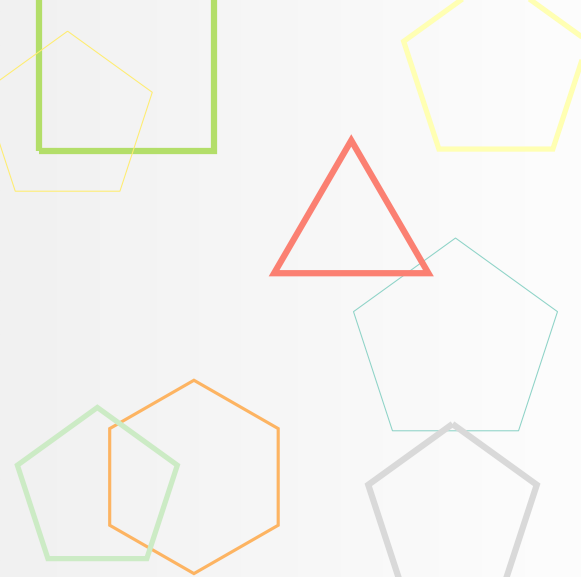[{"shape": "pentagon", "thickness": 0.5, "radius": 0.92, "center": [0.784, 0.402]}, {"shape": "pentagon", "thickness": 2.5, "radius": 0.83, "center": [0.853, 0.876]}, {"shape": "triangle", "thickness": 3, "radius": 0.77, "center": [0.604, 0.603]}, {"shape": "hexagon", "thickness": 1.5, "radius": 0.84, "center": [0.334, 0.173]}, {"shape": "square", "thickness": 3, "radius": 0.75, "center": [0.217, 0.888]}, {"shape": "pentagon", "thickness": 3, "radius": 0.76, "center": [0.779, 0.113]}, {"shape": "pentagon", "thickness": 2.5, "radius": 0.72, "center": [0.167, 0.149]}, {"shape": "pentagon", "thickness": 0.5, "radius": 0.77, "center": [0.116, 0.792]}]